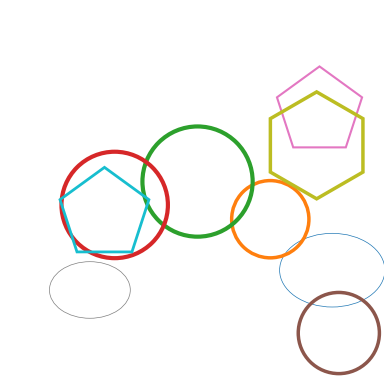[{"shape": "oval", "thickness": 0.5, "radius": 0.68, "center": [0.863, 0.298]}, {"shape": "circle", "thickness": 2.5, "radius": 0.5, "center": [0.702, 0.431]}, {"shape": "circle", "thickness": 3, "radius": 0.72, "center": [0.513, 0.528]}, {"shape": "circle", "thickness": 3, "radius": 0.69, "center": [0.298, 0.468]}, {"shape": "circle", "thickness": 2.5, "radius": 0.53, "center": [0.88, 0.135]}, {"shape": "pentagon", "thickness": 1.5, "radius": 0.58, "center": [0.83, 0.711]}, {"shape": "oval", "thickness": 0.5, "radius": 0.53, "center": [0.233, 0.247]}, {"shape": "hexagon", "thickness": 2.5, "radius": 0.69, "center": [0.822, 0.622]}, {"shape": "pentagon", "thickness": 2, "radius": 0.61, "center": [0.271, 0.444]}]